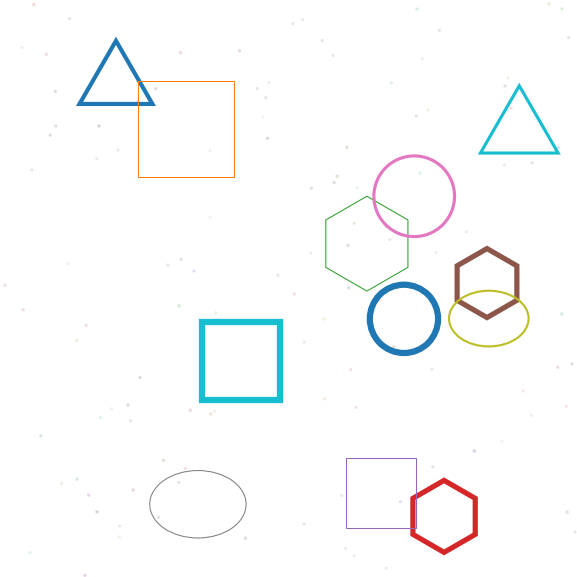[{"shape": "circle", "thickness": 3, "radius": 0.3, "center": [0.699, 0.447]}, {"shape": "triangle", "thickness": 2, "radius": 0.36, "center": [0.201, 0.856]}, {"shape": "square", "thickness": 0.5, "radius": 0.41, "center": [0.322, 0.776]}, {"shape": "hexagon", "thickness": 0.5, "radius": 0.41, "center": [0.635, 0.577]}, {"shape": "hexagon", "thickness": 2.5, "radius": 0.31, "center": [0.769, 0.105]}, {"shape": "square", "thickness": 0.5, "radius": 0.3, "center": [0.66, 0.146]}, {"shape": "hexagon", "thickness": 2.5, "radius": 0.3, "center": [0.843, 0.509]}, {"shape": "circle", "thickness": 1.5, "radius": 0.35, "center": [0.717, 0.659]}, {"shape": "oval", "thickness": 0.5, "radius": 0.42, "center": [0.343, 0.126]}, {"shape": "oval", "thickness": 1, "radius": 0.34, "center": [0.846, 0.447]}, {"shape": "triangle", "thickness": 1.5, "radius": 0.39, "center": [0.899, 0.773]}, {"shape": "square", "thickness": 3, "radius": 0.34, "center": [0.418, 0.373]}]